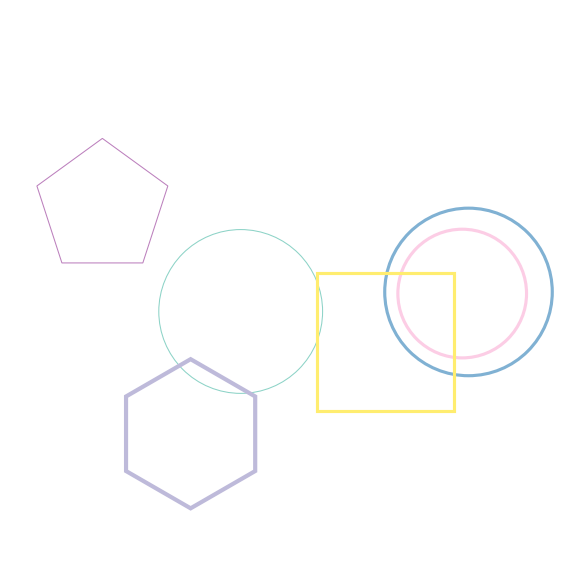[{"shape": "circle", "thickness": 0.5, "radius": 0.71, "center": [0.417, 0.46]}, {"shape": "hexagon", "thickness": 2, "radius": 0.65, "center": [0.33, 0.248]}, {"shape": "circle", "thickness": 1.5, "radius": 0.73, "center": [0.811, 0.494]}, {"shape": "circle", "thickness": 1.5, "radius": 0.56, "center": [0.8, 0.491]}, {"shape": "pentagon", "thickness": 0.5, "radius": 0.6, "center": [0.177, 0.64]}, {"shape": "square", "thickness": 1.5, "radius": 0.59, "center": [0.667, 0.407]}]